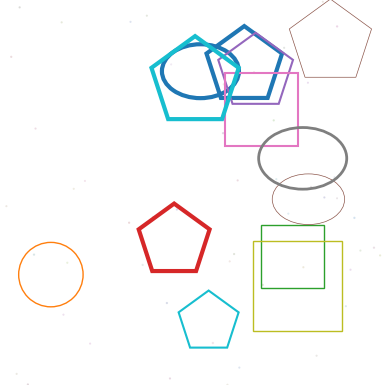[{"shape": "oval", "thickness": 3, "radius": 0.5, "center": [0.521, 0.815]}, {"shape": "pentagon", "thickness": 3, "radius": 0.52, "center": [0.635, 0.829]}, {"shape": "circle", "thickness": 1, "radius": 0.42, "center": [0.132, 0.287]}, {"shape": "square", "thickness": 1, "radius": 0.41, "center": [0.759, 0.334]}, {"shape": "pentagon", "thickness": 3, "radius": 0.48, "center": [0.452, 0.374]}, {"shape": "pentagon", "thickness": 1.5, "radius": 0.51, "center": [0.664, 0.813]}, {"shape": "pentagon", "thickness": 0.5, "radius": 0.56, "center": [0.858, 0.89]}, {"shape": "oval", "thickness": 0.5, "radius": 0.47, "center": [0.801, 0.482]}, {"shape": "square", "thickness": 1.5, "radius": 0.47, "center": [0.679, 0.715]}, {"shape": "oval", "thickness": 2, "radius": 0.57, "center": [0.786, 0.589]}, {"shape": "square", "thickness": 1, "radius": 0.58, "center": [0.772, 0.258]}, {"shape": "pentagon", "thickness": 3, "radius": 0.6, "center": [0.507, 0.787]}, {"shape": "pentagon", "thickness": 1.5, "radius": 0.41, "center": [0.542, 0.163]}]